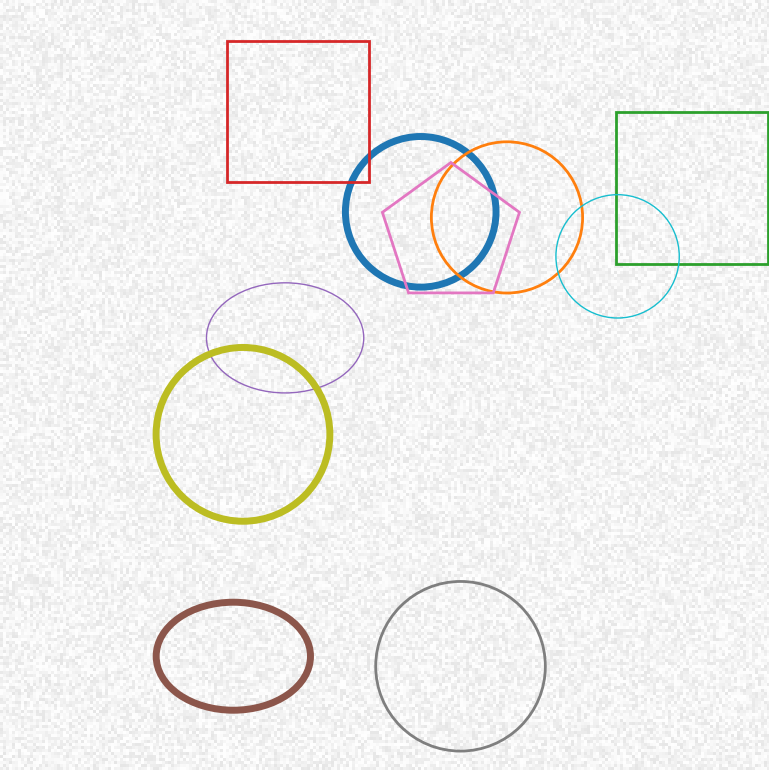[{"shape": "circle", "thickness": 2.5, "radius": 0.49, "center": [0.546, 0.725]}, {"shape": "circle", "thickness": 1, "radius": 0.49, "center": [0.658, 0.718]}, {"shape": "square", "thickness": 1, "radius": 0.49, "center": [0.899, 0.756]}, {"shape": "square", "thickness": 1, "radius": 0.46, "center": [0.387, 0.855]}, {"shape": "oval", "thickness": 0.5, "radius": 0.51, "center": [0.37, 0.561]}, {"shape": "oval", "thickness": 2.5, "radius": 0.5, "center": [0.303, 0.148]}, {"shape": "pentagon", "thickness": 1, "radius": 0.47, "center": [0.586, 0.695]}, {"shape": "circle", "thickness": 1, "radius": 0.55, "center": [0.598, 0.135]}, {"shape": "circle", "thickness": 2.5, "radius": 0.56, "center": [0.316, 0.436]}, {"shape": "circle", "thickness": 0.5, "radius": 0.4, "center": [0.802, 0.667]}]